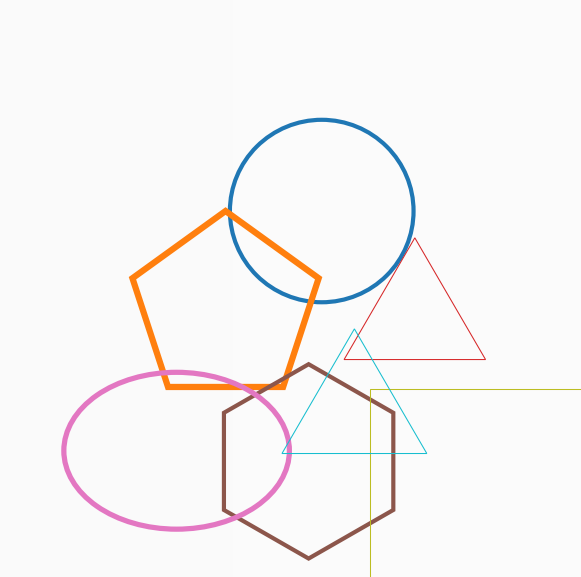[{"shape": "circle", "thickness": 2, "radius": 0.79, "center": [0.554, 0.634]}, {"shape": "pentagon", "thickness": 3, "radius": 0.84, "center": [0.388, 0.465]}, {"shape": "triangle", "thickness": 0.5, "radius": 0.7, "center": [0.714, 0.447]}, {"shape": "hexagon", "thickness": 2, "radius": 0.84, "center": [0.531, 0.2]}, {"shape": "oval", "thickness": 2.5, "radius": 0.97, "center": [0.304, 0.219]}, {"shape": "square", "thickness": 0.5, "radius": 0.99, "center": [0.835, 0.127]}, {"shape": "triangle", "thickness": 0.5, "radius": 0.72, "center": [0.61, 0.286]}]